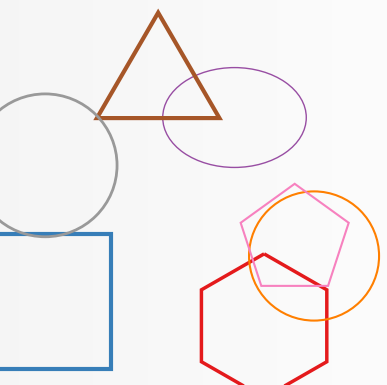[{"shape": "hexagon", "thickness": 2.5, "radius": 0.93, "center": [0.682, 0.154]}, {"shape": "square", "thickness": 3, "radius": 0.87, "center": [0.11, 0.217]}, {"shape": "oval", "thickness": 1, "radius": 0.93, "center": [0.605, 0.695]}, {"shape": "circle", "thickness": 1.5, "radius": 0.84, "center": [0.81, 0.335]}, {"shape": "triangle", "thickness": 3, "radius": 0.91, "center": [0.408, 0.785]}, {"shape": "pentagon", "thickness": 1.5, "radius": 0.73, "center": [0.76, 0.376]}, {"shape": "circle", "thickness": 2, "radius": 0.93, "center": [0.117, 0.571]}]